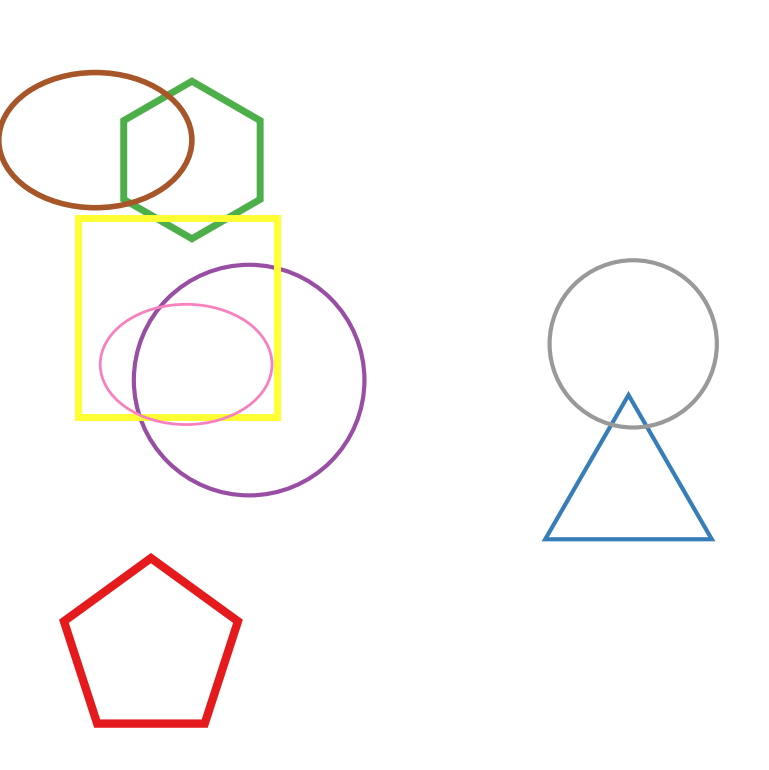[{"shape": "pentagon", "thickness": 3, "radius": 0.59, "center": [0.196, 0.156]}, {"shape": "triangle", "thickness": 1.5, "radius": 0.62, "center": [0.816, 0.362]}, {"shape": "hexagon", "thickness": 2.5, "radius": 0.51, "center": [0.249, 0.792]}, {"shape": "circle", "thickness": 1.5, "radius": 0.75, "center": [0.324, 0.506]}, {"shape": "square", "thickness": 2.5, "radius": 0.65, "center": [0.23, 0.588]}, {"shape": "oval", "thickness": 2, "radius": 0.63, "center": [0.124, 0.818]}, {"shape": "oval", "thickness": 1, "radius": 0.56, "center": [0.242, 0.527]}, {"shape": "circle", "thickness": 1.5, "radius": 0.54, "center": [0.822, 0.553]}]